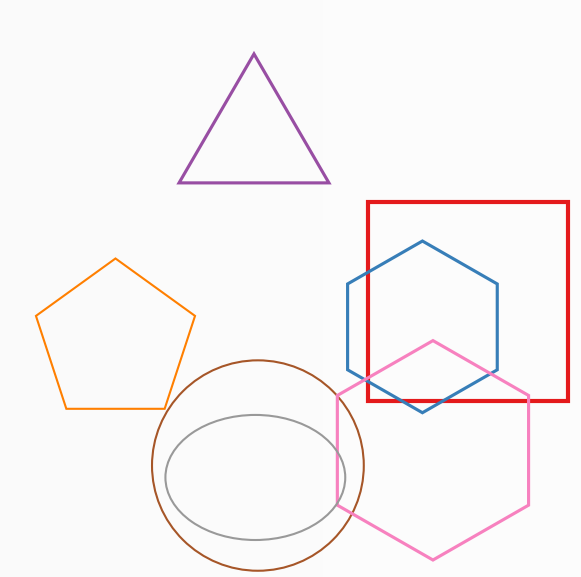[{"shape": "square", "thickness": 2, "radius": 0.86, "center": [0.805, 0.478]}, {"shape": "hexagon", "thickness": 1.5, "radius": 0.74, "center": [0.727, 0.433]}, {"shape": "triangle", "thickness": 1.5, "radius": 0.74, "center": [0.437, 0.757]}, {"shape": "pentagon", "thickness": 1, "radius": 0.72, "center": [0.199, 0.408]}, {"shape": "circle", "thickness": 1, "radius": 0.91, "center": [0.444, 0.193]}, {"shape": "hexagon", "thickness": 1.5, "radius": 0.95, "center": [0.745, 0.219]}, {"shape": "oval", "thickness": 1, "radius": 0.77, "center": [0.439, 0.172]}]